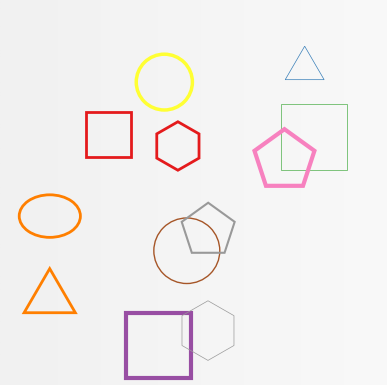[{"shape": "square", "thickness": 2, "radius": 0.29, "center": [0.28, 0.65]}, {"shape": "hexagon", "thickness": 2, "radius": 0.31, "center": [0.459, 0.621]}, {"shape": "triangle", "thickness": 0.5, "radius": 0.29, "center": [0.786, 0.822]}, {"shape": "square", "thickness": 0.5, "radius": 0.42, "center": [0.811, 0.645]}, {"shape": "square", "thickness": 3, "radius": 0.42, "center": [0.409, 0.102]}, {"shape": "triangle", "thickness": 2, "radius": 0.38, "center": [0.128, 0.226]}, {"shape": "oval", "thickness": 2, "radius": 0.39, "center": [0.129, 0.439]}, {"shape": "circle", "thickness": 2.5, "radius": 0.36, "center": [0.424, 0.787]}, {"shape": "circle", "thickness": 1, "radius": 0.43, "center": [0.482, 0.349]}, {"shape": "pentagon", "thickness": 3, "radius": 0.41, "center": [0.734, 0.583]}, {"shape": "hexagon", "thickness": 0.5, "radius": 0.39, "center": [0.537, 0.141]}, {"shape": "pentagon", "thickness": 1.5, "radius": 0.36, "center": [0.537, 0.402]}]